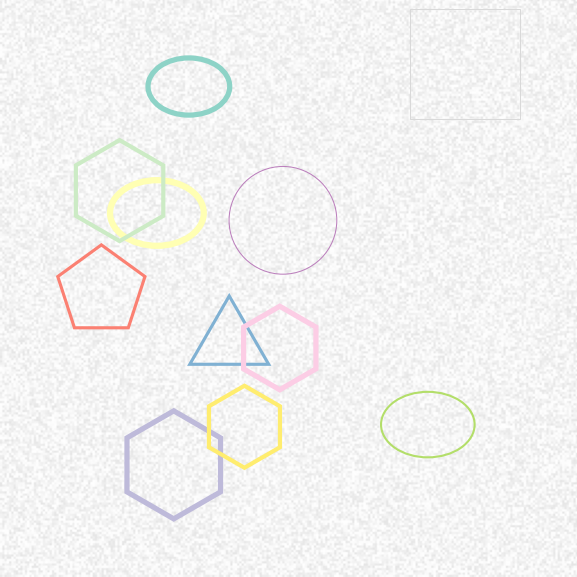[{"shape": "oval", "thickness": 2.5, "radius": 0.35, "center": [0.327, 0.849]}, {"shape": "oval", "thickness": 3, "radius": 0.41, "center": [0.272, 0.63]}, {"shape": "hexagon", "thickness": 2.5, "radius": 0.47, "center": [0.301, 0.194]}, {"shape": "pentagon", "thickness": 1.5, "radius": 0.4, "center": [0.176, 0.496]}, {"shape": "triangle", "thickness": 1.5, "radius": 0.39, "center": [0.397, 0.408]}, {"shape": "oval", "thickness": 1, "radius": 0.41, "center": [0.741, 0.264]}, {"shape": "hexagon", "thickness": 2.5, "radius": 0.36, "center": [0.484, 0.397]}, {"shape": "square", "thickness": 0.5, "radius": 0.47, "center": [0.805, 0.888]}, {"shape": "circle", "thickness": 0.5, "radius": 0.47, "center": [0.49, 0.618]}, {"shape": "hexagon", "thickness": 2, "radius": 0.44, "center": [0.207, 0.669]}, {"shape": "hexagon", "thickness": 2, "radius": 0.35, "center": [0.423, 0.26]}]